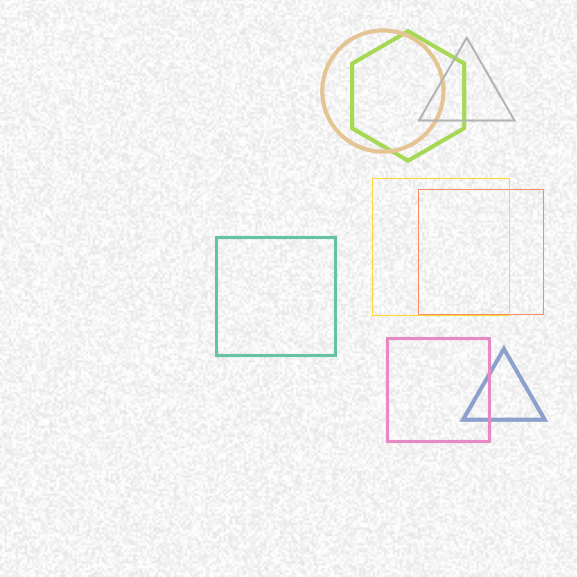[{"shape": "square", "thickness": 1.5, "radius": 0.51, "center": [0.477, 0.487]}, {"shape": "square", "thickness": 0.5, "radius": 0.54, "center": [0.831, 0.564]}, {"shape": "triangle", "thickness": 2, "radius": 0.41, "center": [0.873, 0.313]}, {"shape": "square", "thickness": 1.5, "radius": 0.44, "center": [0.758, 0.324]}, {"shape": "hexagon", "thickness": 2, "radius": 0.56, "center": [0.707, 0.833]}, {"shape": "square", "thickness": 0.5, "radius": 0.59, "center": [0.762, 0.573]}, {"shape": "circle", "thickness": 2, "radius": 0.52, "center": [0.663, 0.841]}, {"shape": "triangle", "thickness": 1, "radius": 0.48, "center": [0.808, 0.838]}]